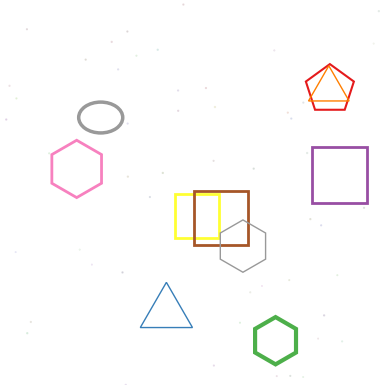[{"shape": "pentagon", "thickness": 1.5, "radius": 0.33, "center": [0.857, 0.768]}, {"shape": "triangle", "thickness": 1, "radius": 0.39, "center": [0.432, 0.188]}, {"shape": "hexagon", "thickness": 3, "radius": 0.31, "center": [0.716, 0.115]}, {"shape": "square", "thickness": 2, "radius": 0.36, "center": [0.881, 0.546]}, {"shape": "triangle", "thickness": 1, "radius": 0.3, "center": [0.854, 0.768]}, {"shape": "square", "thickness": 2, "radius": 0.29, "center": [0.512, 0.439]}, {"shape": "square", "thickness": 2, "radius": 0.35, "center": [0.575, 0.434]}, {"shape": "hexagon", "thickness": 2, "radius": 0.37, "center": [0.199, 0.561]}, {"shape": "oval", "thickness": 2.5, "radius": 0.29, "center": [0.262, 0.695]}, {"shape": "hexagon", "thickness": 1, "radius": 0.34, "center": [0.631, 0.361]}]